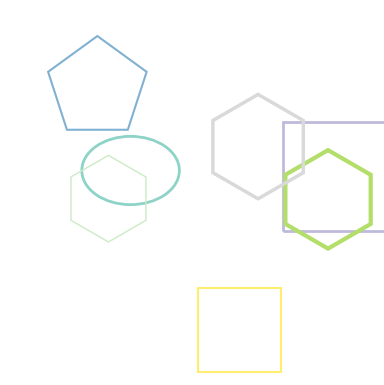[{"shape": "oval", "thickness": 2, "radius": 0.63, "center": [0.339, 0.557]}, {"shape": "square", "thickness": 2, "radius": 0.71, "center": [0.878, 0.54]}, {"shape": "pentagon", "thickness": 1.5, "radius": 0.67, "center": [0.253, 0.772]}, {"shape": "hexagon", "thickness": 3, "radius": 0.64, "center": [0.852, 0.482]}, {"shape": "hexagon", "thickness": 2.5, "radius": 0.68, "center": [0.67, 0.619]}, {"shape": "hexagon", "thickness": 1, "radius": 0.56, "center": [0.282, 0.484]}, {"shape": "square", "thickness": 1.5, "radius": 0.54, "center": [0.621, 0.143]}]